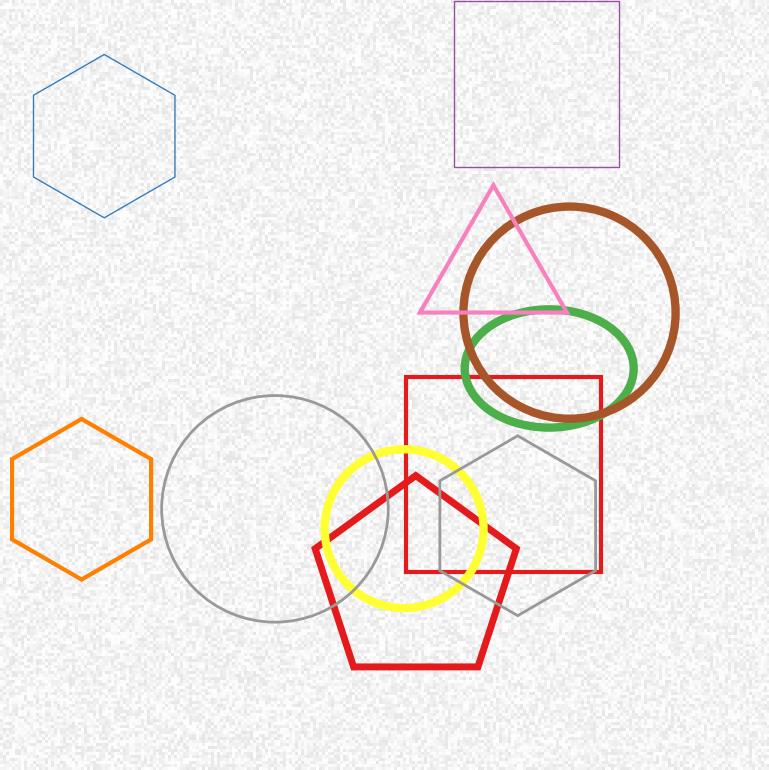[{"shape": "square", "thickness": 1.5, "radius": 0.63, "center": [0.654, 0.384]}, {"shape": "pentagon", "thickness": 2.5, "radius": 0.69, "center": [0.54, 0.245]}, {"shape": "hexagon", "thickness": 0.5, "radius": 0.53, "center": [0.135, 0.823]}, {"shape": "oval", "thickness": 3, "radius": 0.55, "center": [0.713, 0.521]}, {"shape": "square", "thickness": 0.5, "radius": 0.54, "center": [0.697, 0.891]}, {"shape": "hexagon", "thickness": 1.5, "radius": 0.52, "center": [0.106, 0.352]}, {"shape": "circle", "thickness": 3, "radius": 0.52, "center": [0.525, 0.313]}, {"shape": "circle", "thickness": 3, "radius": 0.69, "center": [0.74, 0.594]}, {"shape": "triangle", "thickness": 1.5, "radius": 0.55, "center": [0.641, 0.649]}, {"shape": "circle", "thickness": 1, "radius": 0.74, "center": [0.357, 0.339]}, {"shape": "hexagon", "thickness": 1, "radius": 0.58, "center": [0.672, 0.317]}]